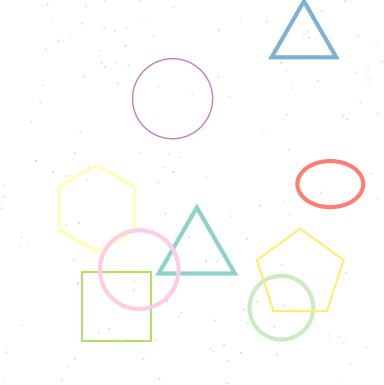[{"shape": "triangle", "thickness": 3, "radius": 0.57, "center": [0.511, 0.347]}, {"shape": "hexagon", "thickness": 2, "radius": 0.56, "center": [0.252, 0.459]}, {"shape": "oval", "thickness": 3, "radius": 0.43, "center": [0.858, 0.522]}, {"shape": "triangle", "thickness": 3, "radius": 0.48, "center": [0.789, 0.9]}, {"shape": "square", "thickness": 1.5, "radius": 0.45, "center": [0.303, 0.204]}, {"shape": "circle", "thickness": 3, "radius": 0.51, "center": [0.362, 0.3]}, {"shape": "circle", "thickness": 1, "radius": 0.52, "center": [0.448, 0.744]}, {"shape": "circle", "thickness": 3, "radius": 0.41, "center": [0.731, 0.201]}, {"shape": "pentagon", "thickness": 1.5, "radius": 0.59, "center": [0.78, 0.288]}]